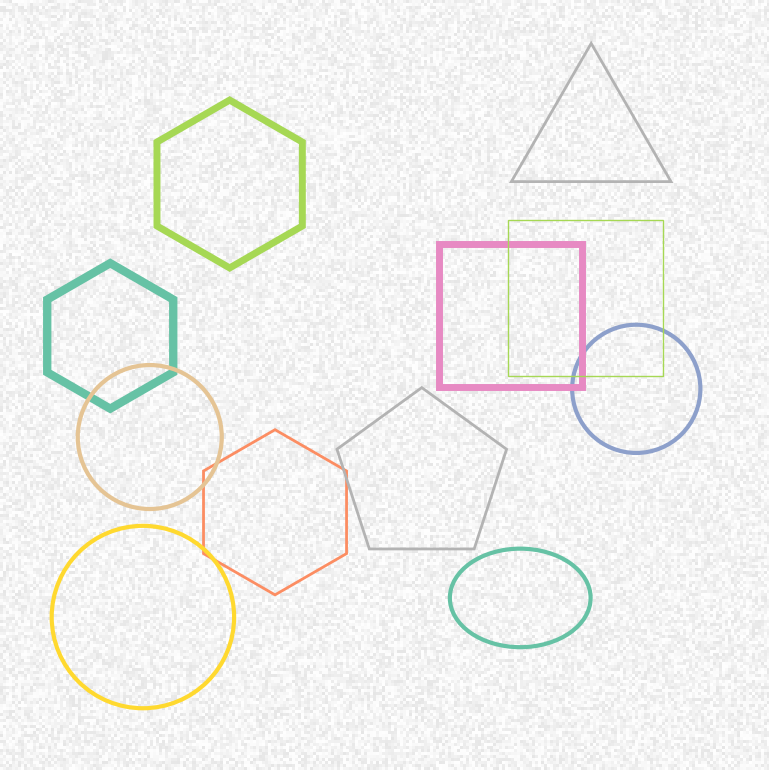[{"shape": "hexagon", "thickness": 3, "radius": 0.47, "center": [0.143, 0.564]}, {"shape": "oval", "thickness": 1.5, "radius": 0.46, "center": [0.676, 0.223]}, {"shape": "hexagon", "thickness": 1, "radius": 0.54, "center": [0.357, 0.335]}, {"shape": "circle", "thickness": 1.5, "radius": 0.42, "center": [0.826, 0.495]}, {"shape": "square", "thickness": 2.5, "radius": 0.46, "center": [0.663, 0.59]}, {"shape": "hexagon", "thickness": 2.5, "radius": 0.54, "center": [0.298, 0.761]}, {"shape": "square", "thickness": 0.5, "radius": 0.51, "center": [0.76, 0.613]}, {"shape": "circle", "thickness": 1.5, "radius": 0.59, "center": [0.186, 0.199]}, {"shape": "circle", "thickness": 1.5, "radius": 0.47, "center": [0.195, 0.432]}, {"shape": "triangle", "thickness": 1, "radius": 0.6, "center": [0.768, 0.824]}, {"shape": "pentagon", "thickness": 1, "radius": 0.58, "center": [0.548, 0.381]}]